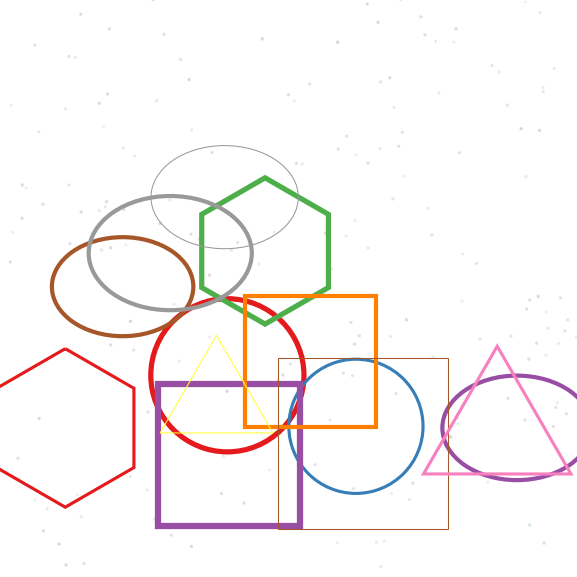[{"shape": "circle", "thickness": 2.5, "radius": 0.66, "center": [0.394, 0.349]}, {"shape": "hexagon", "thickness": 1.5, "radius": 0.69, "center": [0.113, 0.258]}, {"shape": "circle", "thickness": 1.5, "radius": 0.58, "center": [0.616, 0.261]}, {"shape": "hexagon", "thickness": 2.5, "radius": 0.63, "center": [0.459, 0.565]}, {"shape": "square", "thickness": 3, "radius": 0.62, "center": [0.396, 0.211]}, {"shape": "oval", "thickness": 2, "radius": 0.65, "center": [0.895, 0.258]}, {"shape": "square", "thickness": 2, "radius": 0.56, "center": [0.538, 0.373]}, {"shape": "triangle", "thickness": 0.5, "radius": 0.56, "center": [0.375, 0.306]}, {"shape": "oval", "thickness": 2, "radius": 0.61, "center": [0.212, 0.503]}, {"shape": "square", "thickness": 0.5, "radius": 0.74, "center": [0.629, 0.232]}, {"shape": "triangle", "thickness": 1.5, "radius": 0.74, "center": [0.861, 0.252]}, {"shape": "oval", "thickness": 0.5, "radius": 0.64, "center": [0.389, 0.658]}, {"shape": "oval", "thickness": 2, "radius": 0.71, "center": [0.295, 0.561]}]